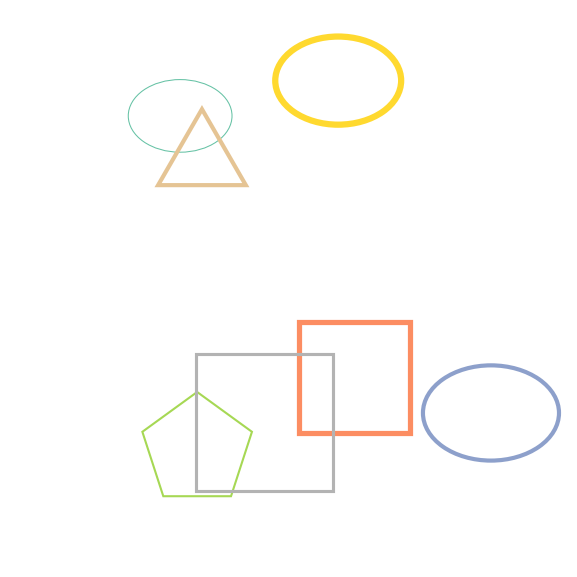[{"shape": "oval", "thickness": 0.5, "radius": 0.45, "center": [0.312, 0.798]}, {"shape": "square", "thickness": 2.5, "radius": 0.48, "center": [0.614, 0.346]}, {"shape": "oval", "thickness": 2, "radius": 0.59, "center": [0.85, 0.284]}, {"shape": "pentagon", "thickness": 1, "radius": 0.5, "center": [0.341, 0.221]}, {"shape": "oval", "thickness": 3, "radius": 0.55, "center": [0.586, 0.86]}, {"shape": "triangle", "thickness": 2, "radius": 0.44, "center": [0.35, 0.722]}, {"shape": "square", "thickness": 1.5, "radius": 0.59, "center": [0.459, 0.268]}]